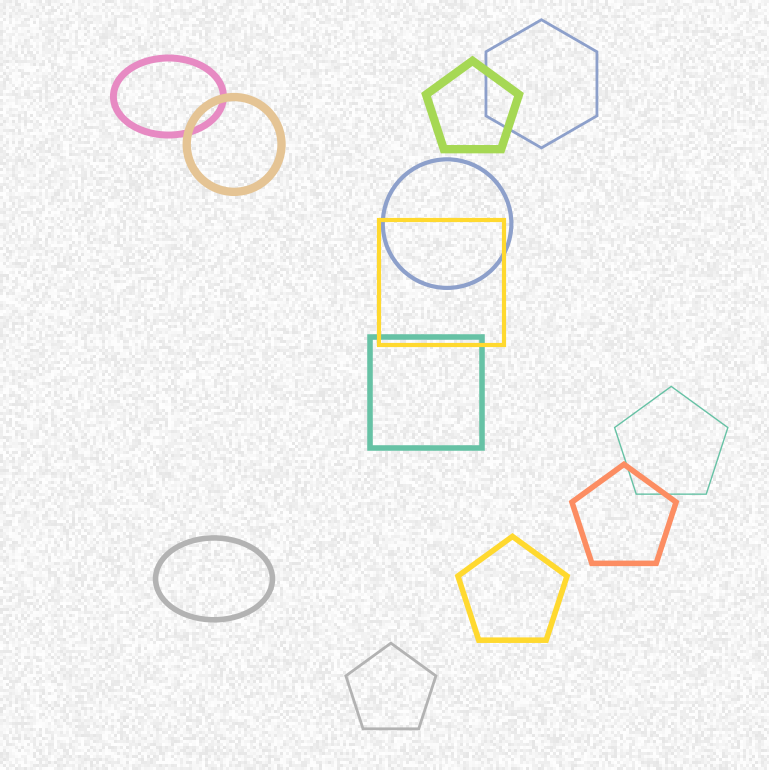[{"shape": "pentagon", "thickness": 0.5, "radius": 0.39, "center": [0.872, 0.421]}, {"shape": "square", "thickness": 2, "radius": 0.36, "center": [0.553, 0.49]}, {"shape": "pentagon", "thickness": 2, "radius": 0.36, "center": [0.81, 0.326]}, {"shape": "hexagon", "thickness": 1, "radius": 0.42, "center": [0.703, 0.891]}, {"shape": "circle", "thickness": 1.5, "radius": 0.42, "center": [0.581, 0.71]}, {"shape": "oval", "thickness": 2.5, "radius": 0.36, "center": [0.219, 0.875]}, {"shape": "pentagon", "thickness": 3, "radius": 0.32, "center": [0.614, 0.858]}, {"shape": "pentagon", "thickness": 2, "radius": 0.37, "center": [0.666, 0.229]}, {"shape": "square", "thickness": 1.5, "radius": 0.41, "center": [0.573, 0.633]}, {"shape": "circle", "thickness": 3, "radius": 0.31, "center": [0.304, 0.812]}, {"shape": "oval", "thickness": 2, "radius": 0.38, "center": [0.278, 0.248]}, {"shape": "pentagon", "thickness": 1, "radius": 0.31, "center": [0.508, 0.103]}]